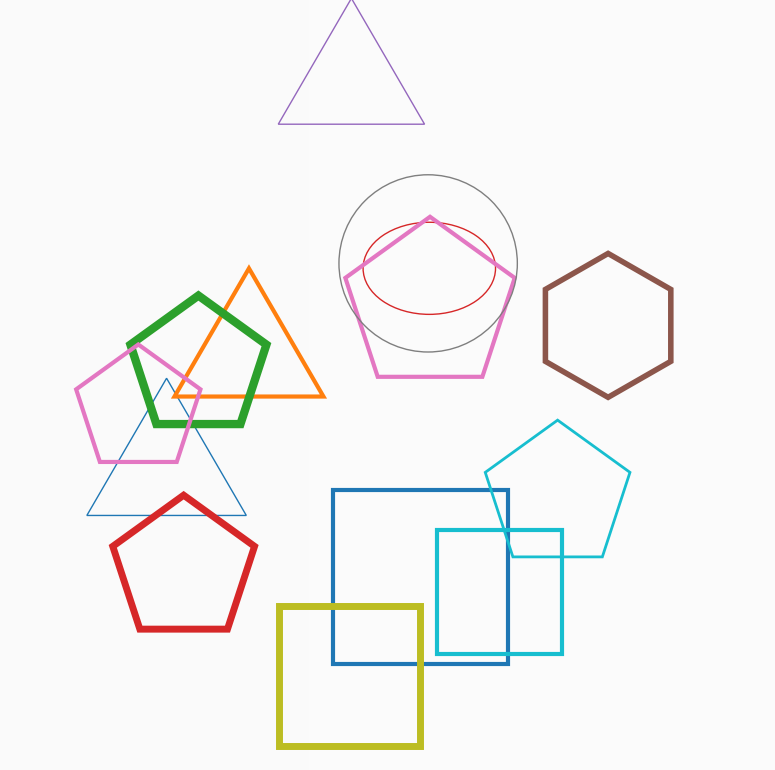[{"shape": "square", "thickness": 1.5, "radius": 0.57, "center": [0.542, 0.251]}, {"shape": "triangle", "thickness": 0.5, "radius": 0.59, "center": [0.215, 0.39]}, {"shape": "triangle", "thickness": 1.5, "radius": 0.55, "center": [0.321, 0.54]}, {"shape": "pentagon", "thickness": 3, "radius": 0.46, "center": [0.256, 0.524]}, {"shape": "pentagon", "thickness": 2.5, "radius": 0.48, "center": [0.237, 0.261]}, {"shape": "oval", "thickness": 0.5, "radius": 0.43, "center": [0.554, 0.652]}, {"shape": "triangle", "thickness": 0.5, "radius": 0.54, "center": [0.453, 0.893]}, {"shape": "hexagon", "thickness": 2, "radius": 0.47, "center": [0.785, 0.577]}, {"shape": "pentagon", "thickness": 1.5, "radius": 0.57, "center": [0.555, 0.604]}, {"shape": "pentagon", "thickness": 1.5, "radius": 0.42, "center": [0.178, 0.468]}, {"shape": "circle", "thickness": 0.5, "radius": 0.58, "center": [0.552, 0.658]}, {"shape": "square", "thickness": 2.5, "radius": 0.45, "center": [0.451, 0.122]}, {"shape": "square", "thickness": 1.5, "radius": 0.4, "center": [0.644, 0.231]}, {"shape": "pentagon", "thickness": 1, "radius": 0.49, "center": [0.72, 0.356]}]